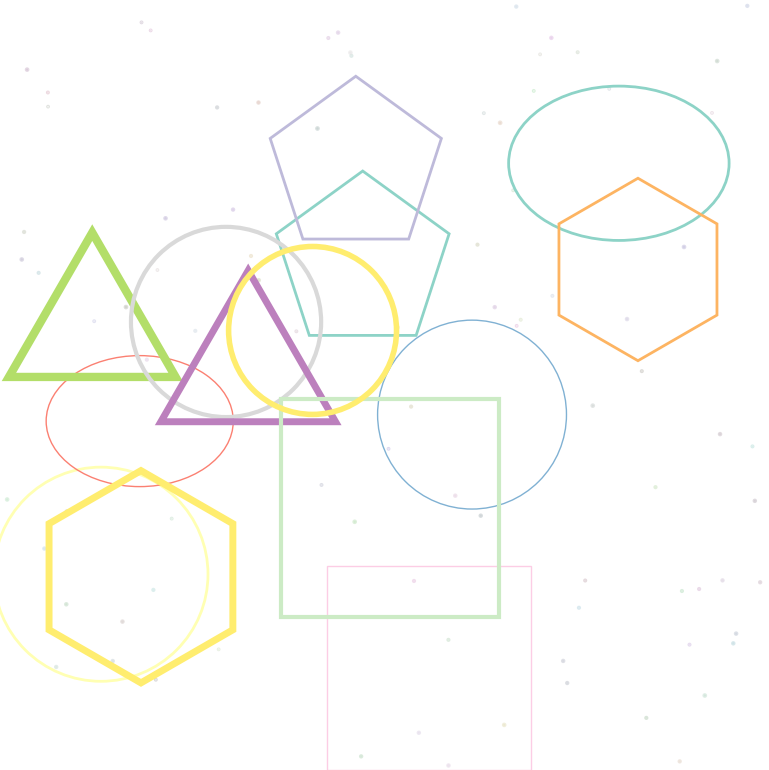[{"shape": "oval", "thickness": 1, "radius": 0.72, "center": [0.804, 0.788]}, {"shape": "pentagon", "thickness": 1, "radius": 0.59, "center": [0.471, 0.66]}, {"shape": "circle", "thickness": 1, "radius": 0.7, "center": [0.131, 0.254]}, {"shape": "pentagon", "thickness": 1, "radius": 0.58, "center": [0.462, 0.784]}, {"shape": "oval", "thickness": 0.5, "radius": 0.61, "center": [0.181, 0.453]}, {"shape": "circle", "thickness": 0.5, "radius": 0.61, "center": [0.613, 0.462]}, {"shape": "hexagon", "thickness": 1, "radius": 0.59, "center": [0.829, 0.65]}, {"shape": "triangle", "thickness": 3, "radius": 0.62, "center": [0.12, 0.573]}, {"shape": "square", "thickness": 0.5, "radius": 0.66, "center": [0.557, 0.132]}, {"shape": "circle", "thickness": 1.5, "radius": 0.62, "center": [0.294, 0.582]}, {"shape": "triangle", "thickness": 2.5, "radius": 0.65, "center": [0.322, 0.518]}, {"shape": "square", "thickness": 1.5, "radius": 0.71, "center": [0.507, 0.34]}, {"shape": "circle", "thickness": 2, "radius": 0.55, "center": [0.406, 0.571]}, {"shape": "hexagon", "thickness": 2.5, "radius": 0.69, "center": [0.183, 0.251]}]